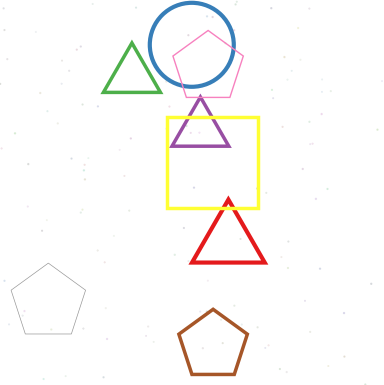[{"shape": "triangle", "thickness": 3, "radius": 0.55, "center": [0.593, 0.373]}, {"shape": "circle", "thickness": 3, "radius": 0.55, "center": [0.498, 0.884]}, {"shape": "triangle", "thickness": 2.5, "radius": 0.43, "center": [0.343, 0.803]}, {"shape": "triangle", "thickness": 2.5, "radius": 0.43, "center": [0.521, 0.663]}, {"shape": "square", "thickness": 2.5, "radius": 0.59, "center": [0.553, 0.578]}, {"shape": "pentagon", "thickness": 2.5, "radius": 0.47, "center": [0.554, 0.103]}, {"shape": "pentagon", "thickness": 1, "radius": 0.48, "center": [0.541, 0.825]}, {"shape": "pentagon", "thickness": 0.5, "radius": 0.51, "center": [0.126, 0.215]}]